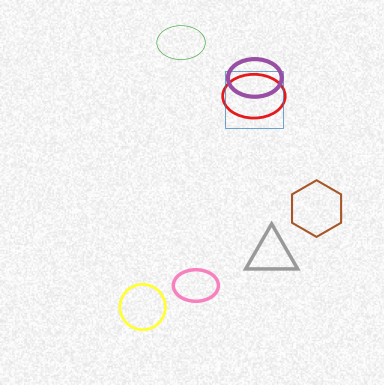[{"shape": "oval", "thickness": 2, "radius": 0.41, "center": [0.66, 0.75]}, {"shape": "square", "thickness": 0.5, "radius": 0.37, "center": [0.66, 0.742]}, {"shape": "oval", "thickness": 0.5, "radius": 0.31, "center": [0.47, 0.889]}, {"shape": "oval", "thickness": 3, "radius": 0.35, "center": [0.662, 0.798]}, {"shape": "circle", "thickness": 2, "radius": 0.29, "center": [0.371, 0.203]}, {"shape": "hexagon", "thickness": 1.5, "radius": 0.37, "center": [0.822, 0.458]}, {"shape": "oval", "thickness": 2.5, "radius": 0.29, "center": [0.509, 0.258]}, {"shape": "triangle", "thickness": 2.5, "radius": 0.39, "center": [0.706, 0.34]}]